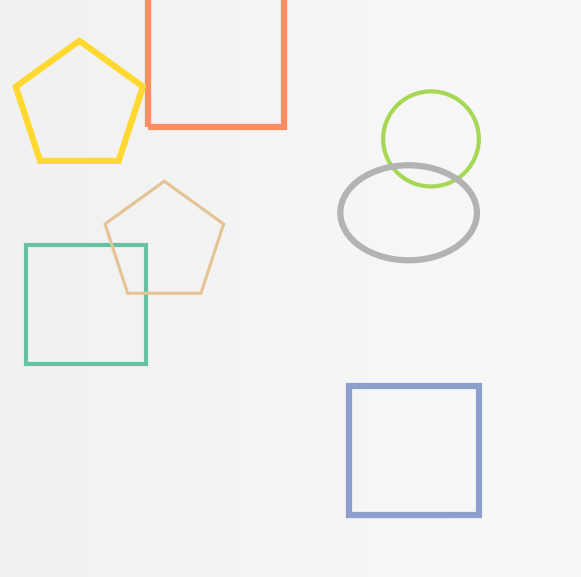[{"shape": "square", "thickness": 2, "radius": 0.52, "center": [0.148, 0.473]}, {"shape": "square", "thickness": 3, "radius": 0.59, "center": [0.372, 0.895]}, {"shape": "square", "thickness": 3, "radius": 0.56, "center": [0.712, 0.219]}, {"shape": "circle", "thickness": 2, "radius": 0.41, "center": [0.742, 0.759]}, {"shape": "pentagon", "thickness": 3, "radius": 0.57, "center": [0.137, 0.814]}, {"shape": "pentagon", "thickness": 1.5, "radius": 0.54, "center": [0.283, 0.578]}, {"shape": "oval", "thickness": 3, "radius": 0.59, "center": [0.703, 0.631]}]